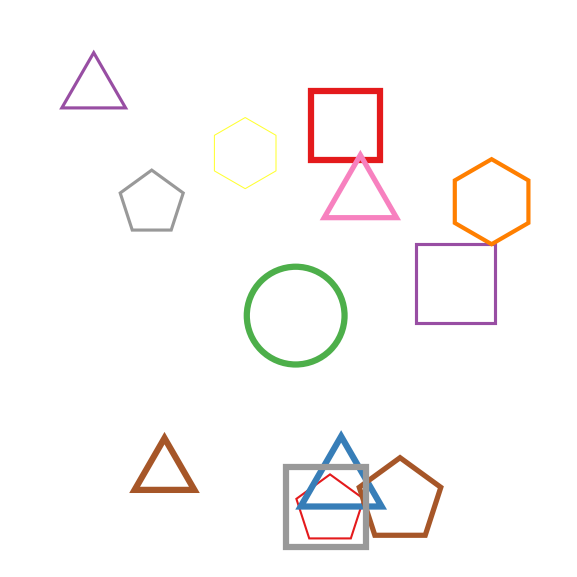[{"shape": "square", "thickness": 3, "radius": 0.3, "center": [0.598, 0.782]}, {"shape": "pentagon", "thickness": 1, "radius": 0.31, "center": [0.571, 0.116]}, {"shape": "triangle", "thickness": 3, "radius": 0.4, "center": [0.591, 0.163]}, {"shape": "circle", "thickness": 3, "radius": 0.42, "center": [0.512, 0.453]}, {"shape": "square", "thickness": 1.5, "radius": 0.34, "center": [0.789, 0.508]}, {"shape": "triangle", "thickness": 1.5, "radius": 0.32, "center": [0.162, 0.844]}, {"shape": "hexagon", "thickness": 2, "radius": 0.37, "center": [0.851, 0.65]}, {"shape": "hexagon", "thickness": 0.5, "radius": 0.31, "center": [0.425, 0.734]}, {"shape": "triangle", "thickness": 3, "radius": 0.3, "center": [0.285, 0.181]}, {"shape": "pentagon", "thickness": 2.5, "radius": 0.37, "center": [0.693, 0.132]}, {"shape": "triangle", "thickness": 2.5, "radius": 0.36, "center": [0.624, 0.658]}, {"shape": "pentagon", "thickness": 1.5, "radius": 0.29, "center": [0.263, 0.647]}, {"shape": "square", "thickness": 3, "radius": 0.35, "center": [0.565, 0.121]}]